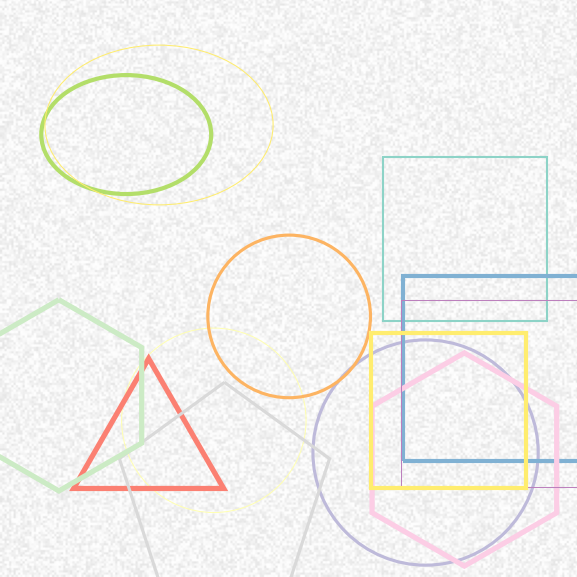[{"shape": "square", "thickness": 1, "radius": 0.71, "center": [0.805, 0.585]}, {"shape": "circle", "thickness": 0.5, "radius": 0.8, "center": [0.37, 0.271]}, {"shape": "circle", "thickness": 1.5, "radius": 0.98, "center": [0.737, 0.216]}, {"shape": "triangle", "thickness": 2.5, "radius": 0.75, "center": [0.257, 0.228]}, {"shape": "square", "thickness": 2, "radius": 0.8, "center": [0.857, 0.361]}, {"shape": "circle", "thickness": 1.5, "radius": 0.7, "center": [0.501, 0.451]}, {"shape": "oval", "thickness": 2, "radius": 0.74, "center": [0.219, 0.766]}, {"shape": "hexagon", "thickness": 2.5, "radius": 0.92, "center": [0.804, 0.204]}, {"shape": "pentagon", "thickness": 1.5, "radius": 0.96, "center": [0.389, 0.146]}, {"shape": "square", "thickness": 0.5, "radius": 0.81, "center": [0.857, 0.318]}, {"shape": "hexagon", "thickness": 2.5, "radius": 0.83, "center": [0.102, 0.315]}, {"shape": "square", "thickness": 2, "radius": 0.67, "center": [0.776, 0.288]}, {"shape": "oval", "thickness": 0.5, "radius": 0.99, "center": [0.275, 0.783]}]